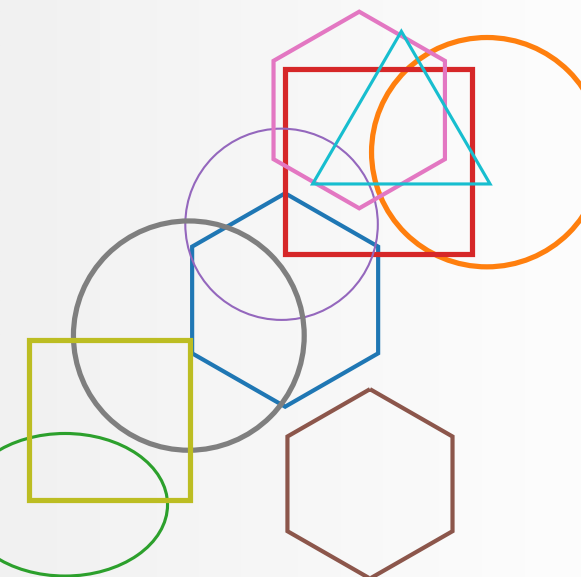[{"shape": "hexagon", "thickness": 2, "radius": 0.92, "center": [0.491, 0.48]}, {"shape": "circle", "thickness": 2.5, "radius": 0.99, "center": [0.838, 0.736]}, {"shape": "oval", "thickness": 1.5, "radius": 0.88, "center": [0.112, 0.125]}, {"shape": "square", "thickness": 2.5, "radius": 0.8, "center": [0.651, 0.72]}, {"shape": "circle", "thickness": 1, "radius": 0.83, "center": [0.484, 0.611]}, {"shape": "hexagon", "thickness": 2, "radius": 0.82, "center": [0.637, 0.161]}, {"shape": "hexagon", "thickness": 2, "radius": 0.85, "center": [0.618, 0.809]}, {"shape": "circle", "thickness": 2.5, "radius": 0.99, "center": [0.325, 0.418]}, {"shape": "square", "thickness": 2.5, "radius": 0.69, "center": [0.189, 0.272]}, {"shape": "triangle", "thickness": 1.5, "radius": 0.88, "center": [0.69, 0.769]}]